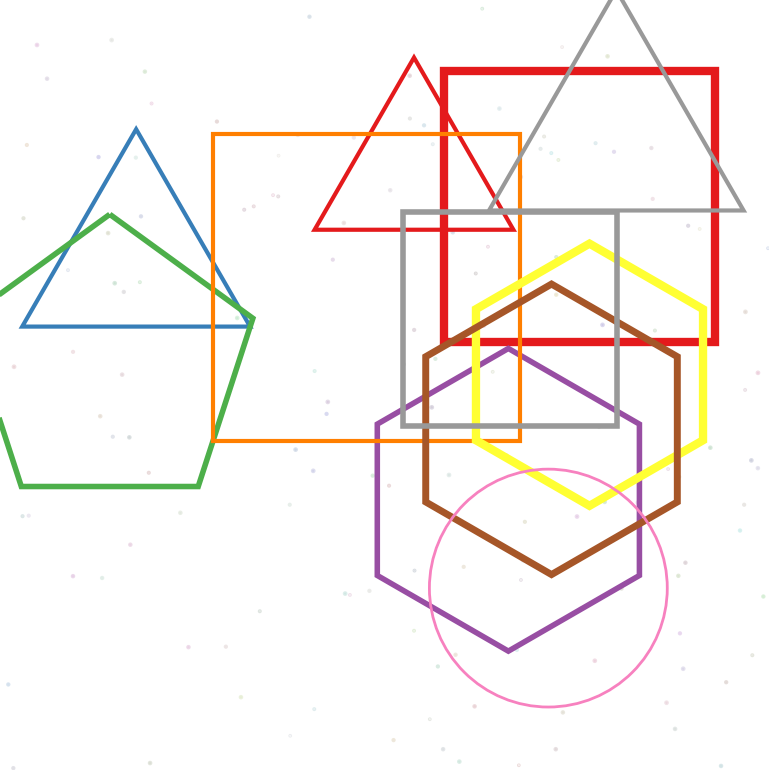[{"shape": "triangle", "thickness": 1.5, "radius": 0.75, "center": [0.538, 0.776]}, {"shape": "square", "thickness": 3, "radius": 0.88, "center": [0.753, 0.732]}, {"shape": "triangle", "thickness": 1.5, "radius": 0.85, "center": [0.177, 0.661]}, {"shape": "pentagon", "thickness": 2, "radius": 0.98, "center": [0.143, 0.526]}, {"shape": "hexagon", "thickness": 2, "radius": 0.98, "center": [0.66, 0.351]}, {"shape": "square", "thickness": 1.5, "radius": 1.0, "center": [0.476, 0.626]}, {"shape": "hexagon", "thickness": 3, "radius": 0.85, "center": [0.766, 0.513]}, {"shape": "hexagon", "thickness": 2.5, "radius": 0.94, "center": [0.716, 0.442]}, {"shape": "circle", "thickness": 1, "radius": 0.77, "center": [0.712, 0.236]}, {"shape": "triangle", "thickness": 1.5, "radius": 0.95, "center": [0.8, 0.822]}, {"shape": "square", "thickness": 2, "radius": 0.69, "center": [0.662, 0.586]}]